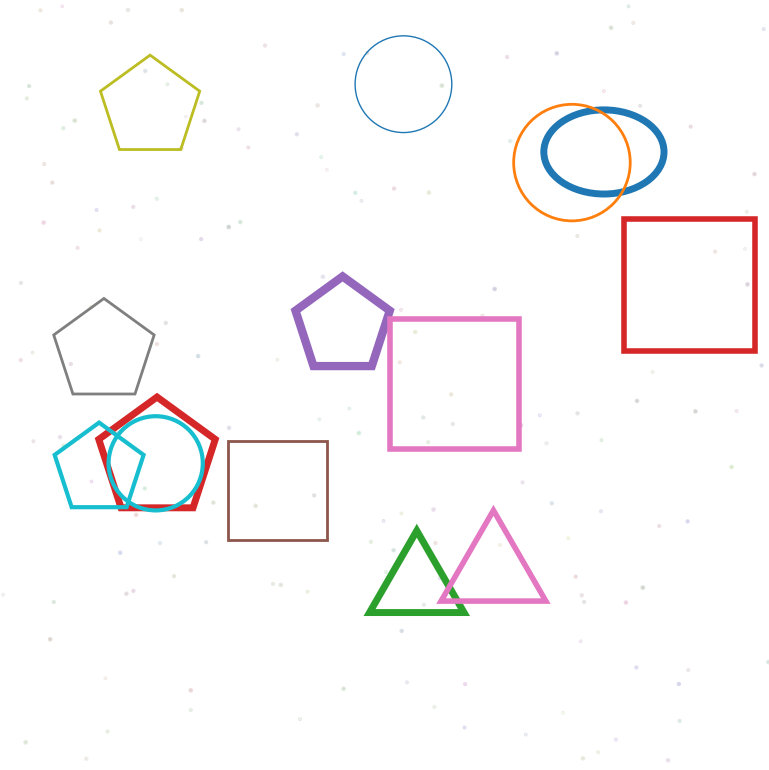[{"shape": "circle", "thickness": 0.5, "radius": 0.31, "center": [0.524, 0.891]}, {"shape": "oval", "thickness": 2.5, "radius": 0.39, "center": [0.784, 0.803]}, {"shape": "circle", "thickness": 1, "radius": 0.38, "center": [0.743, 0.789]}, {"shape": "triangle", "thickness": 2.5, "radius": 0.35, "center": [0.541, 0.24]}, {"shape": "pentagon", "thickness": 2.5, "radius": 0.4, "center": [0.204, 0.405]}, {"shape": "square", "thickness": 2, "radius": 0.43, "center": [0.896, 0.63]}, {"shape": "pentagon", "thickness": 3, "radius": 0.32, "center": [0.445, 0.577]}, {"shape": "square", "thickness": 1, "radius": 0.32, "center": [0.36, 0.363]}, {"shape": "square", "thickness": 2, "radius": 0.42, "center": [0.59, 0.501]}, {"shape": "triangle", "thickness": 2, "radius": 0.39, "center": [0.641, 0.259]}, {"shape": "pentagon", "thickness": 1, "radius": 0.34, "center": [0.135, 0.544]}, {"shape": "pentagon", "thickness": 1, "radius": 0.34, "center": [0.195, 0.861]}, {"shape": "pentagon", "thickness": 1.5, "radius": 0.3, "center": [0.129, 0.39]}, {"shape": "circle", "thickness": 1.5, "radius": 0.31, "center": [0.202, 0.398]}]